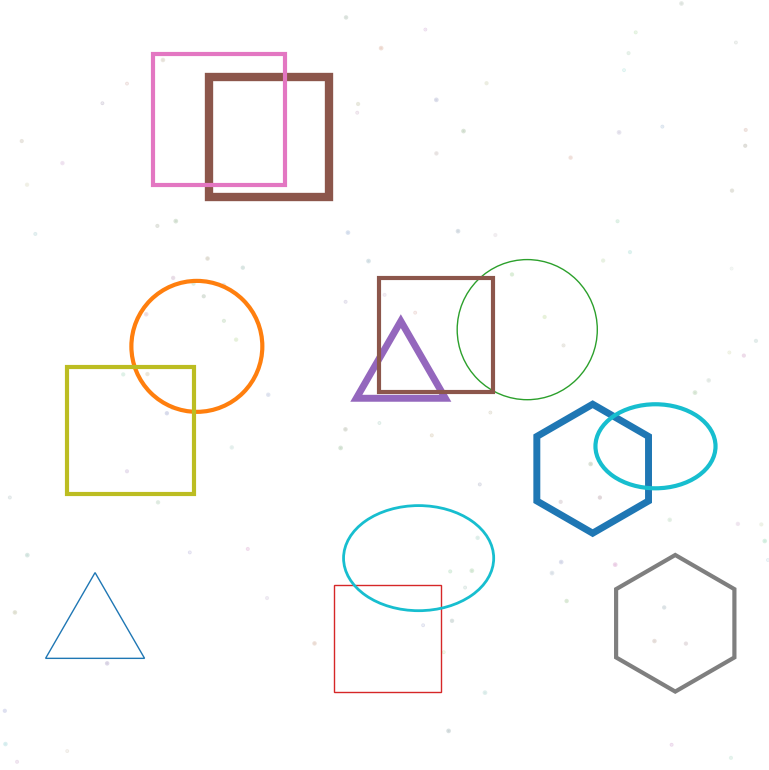[{"shape": "triangle", "thickness": 0.5, "radius": 0.37, "center": [0.123, 0.182]}, {"shape": "hexagon", "thickness": 2.5, "radius": 0.42, "center": [0.77, 0.391]}, {"shape": "circle", "thickness": 1.5, "radius": 0.43, "center": [0.256, 0.55]}, {"shape": "circle", "thickness": 0.5, "radius": 0.45, "center": [0.685, 0.572]}, {"shape": "square", "thickness": 0.5, "radius": 0.35, "center": [0.503, 0.17]}, {"shape": "triangle", "thickness": 2.5, "radius": 0.33, "center": [0.521, 0.516]}, {"shape": "square", "thickness": 3, "radius": 0.39, "center": [0.349, 0.822]}, {"shape": "square", "thickness": 1.5, "radius": 0.37, "center": [0.566, 0.565]}, {"shape": "square", "thickness": 1.5, "radius": 0.43, "center": [0.285, 0.845]}, {"shape": "hexagon", "thickness": 1.5, "radius": 0.44, "center": [0.877, 0.191]}, {"shape": "square", "thickness": 1.5, "radius": 0.41, "center": [0.169, 0.441]}, {"shape": "oval", "thickness": 1, "radius": 0.49, "center": [0.544, 0.275]}, {"shape": "oval", "thickness": 1.5, "radius": 0.39, "center": [0.851, 0.42]}]